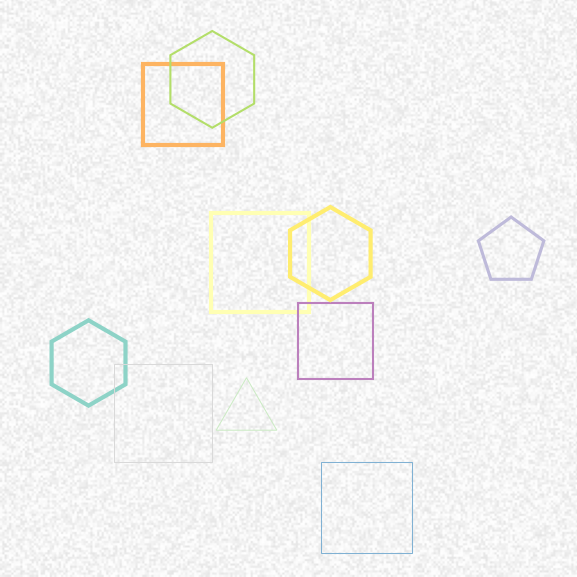[{"shape": "hexagon", "thickness": 2, "radius": 0.37, "center": [0.153, 0.371]}, {"shape": "square", "thickness": 2, "radius": 0.43, "center": [0.45, 0.544]}, {"shape": "pentagon", "thickness": 1.5, "radius": 0.3, "center": [0.885, 0.564]}, {"shape": "square", "thickness": 0.5, "radius": 0.39, "center": [0.634, 0.12]}, {"shape": "square", "thickness": 2, "radius": 0.35, "center": [0.317, 0.818]}, {"shape": "hexagon", "thickness": 1, "radius": 0.42, "center": [0.368, 0.862]}, {"shape": "square", "thickness": 0.5, "radius": 0.42, "center": [0.282, 0.284]}, {"shape": "square", "thickness": 1, "radius": 0.33, "center": [0.581, 0.409]}, {"shape": "triangle", "thickness": 0.5, "radius": 0.3, "center": [0.427, 0.284]}, {"shape": "hexagon", "thickness": 2, "radius": 0.4, "center": [0.572, 0.56]}]